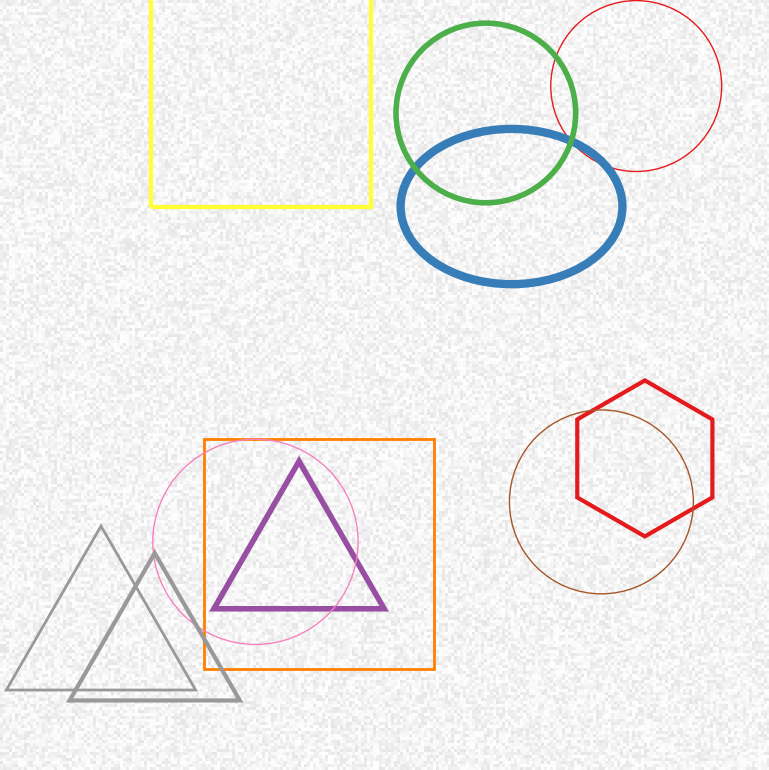[{"shape": "circle", "thickness": 0.5, "radius": 0.55, "center": [0.826, 0.888]}, {"shape": "hexagon", "thickness": 1.5, "radius": 0.51, "center": [0.837, 0.405]}, {"shape": "oval", "thickness": 3, "radius": 0.72, "center": [0.664, 0.732]}, {"shape": "circle", "thickness": 2, "radius": 0.58, "center": [0.631, 0.853]}, {"shape": "triangle", "thickness": 2, "radius": 0.64, "center": [0.388, 0.273]}, {"shape": "square", "thickness": 1, "radius": 0.74, "center": [0.414, 0.28]}, {"shape": "square", "thickness": 1.5, "radius": 0.71, "center": [0.339, 0.874]}, {"shape": "circle", "thickness": 0.5, "radius": 0.6, "center": [0.781, 0.348]}, {"shape": "circle", "thickness": 0.5, "radius": 0.67, "center": [0.332, 0.296]}, {"shape": "triangle", "thickness": 1.5, "radius": 0.64, "center": [0.201, 0.154]}, {"shape": "triangle", "thickness": 1, "radius": 0.71, "center": [0.131, 0.175]}]